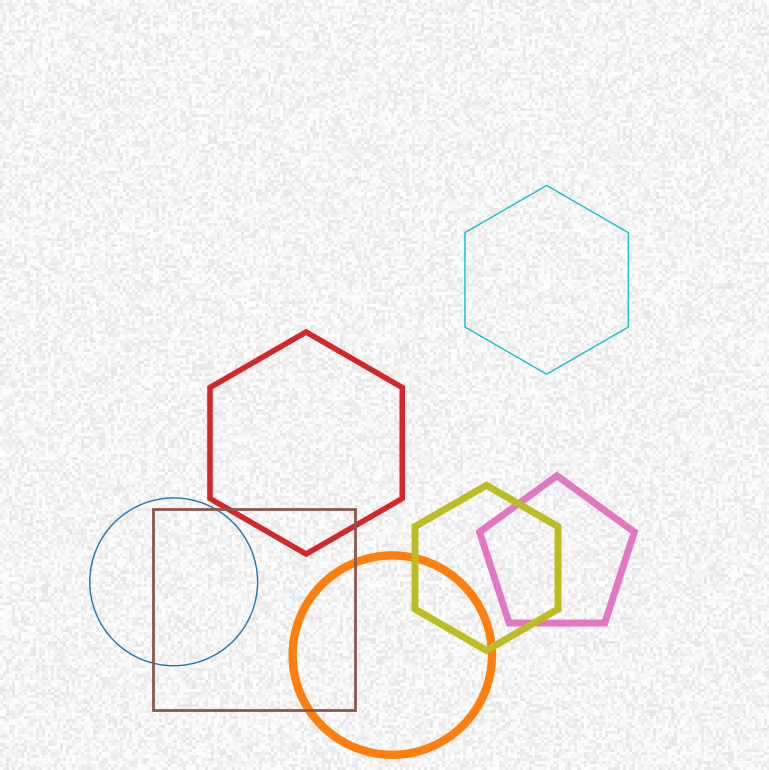[{"shape": "circle", "thickness": 0.5, "radius": 0.54, "center": [0.226, 0.244]}, {"shape": "circle", "thickness": 3, "radius": 0.65, "center": [0.509, 0.149]}, {"shape": "hexagon", "thickness": 2, "radius": 0.72, "center": [0.398, 0.425]}, {"shape": "square", "thickness": 1, "radius": 0.65, "center": [0.33, 0.209]}, {"shape": "pentagon", "thickness": 2.5, "radius": 0.53, "center": [0.723, 0.276]}, {"shape": "hexagon", "thickness": 2.5, "radius": 0.54, "center": [0.632, 0.263]}, {"shape": "hexagon", "thickness": 0.5, "radius": 0.61, "center": [0.71, 0.637]}]